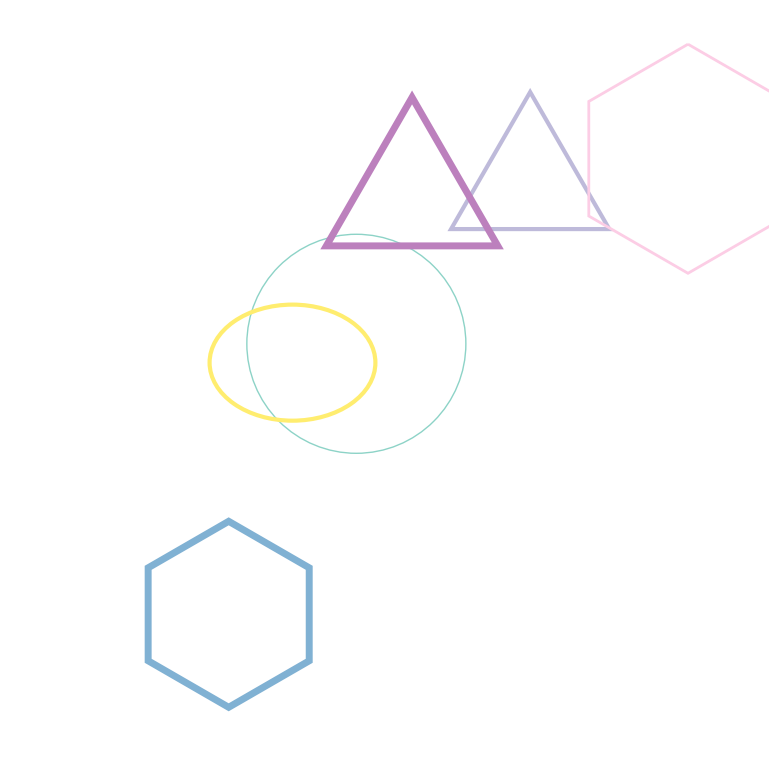[{"shape": "circle", "thickness": 0.5, "radius": 0.71, "center": [0.463, 0.554]}, {"shape": "triangle", "thickness": 1.5, "radius": 0.59, "center": [0.689, 0.762]}, {"shape": "hexagon", "thickness": 2.5, "radius": 0.6, "center": [0.297, 0.202]}, {"shape": "hexagon", "thickness": 1, "radius": 0.74, "center": [0.893, 0.794]}, {"shape": "triangle", "thickness": 2.5, "radius": 0.64, "center": [0.535, 0.745]}, {"shape": "oval", "thickness": 1.5, "radius": 0.54, "center": [0.38, 0.529]}]